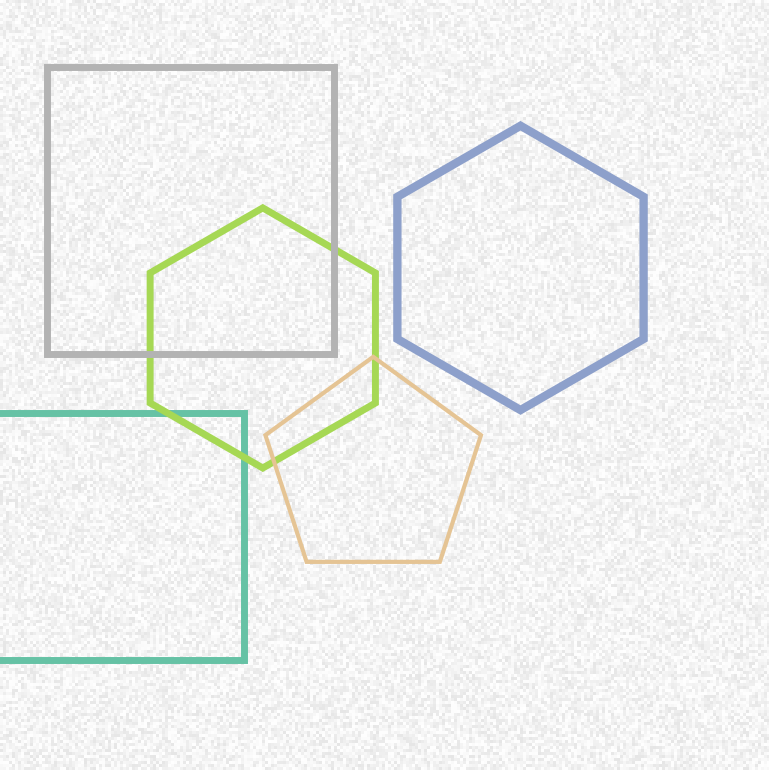[{"shape": "square", "thickness": 2.5, "radius": 0.8, "center": [0.157, 0.303]}, {"shape": "hexagon", "thickness": 3, "radius": 0.92, "center": [0.676, 0.652]}, {"shape": "hexagon", "thickness": 2.5, "radius": 0.84, "center": [0.341, 0.561]}, {"shape": "pentagon", "thickness": 1.5, "radius": 0.74, "center": [0.485, 0.389]}, {"shape": "square", "thickness": 2.5, "radius": 0.93, "center": [0.248, 0.727]}]